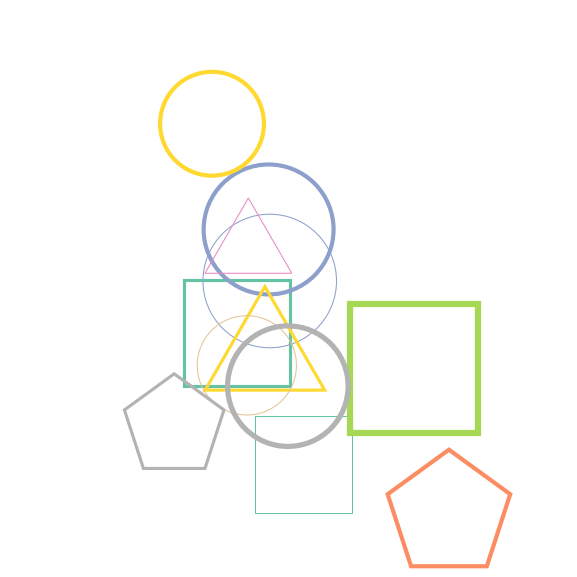[{"shape": "square", "thickness": 1.5, "radius": 0.46, "center": [0.411, 0.423]}, {"shape": "square", "thickness": 0.5, "radius": 0.42, "center": [0.525, 0.195]}, {"shape": "pentagon", "thickness": 2, "radius": 0.56, "center": [0.777, 0.109]}, {"shape": "circle", "thickness": 2, "radius": 0.56, "center": [0.465, 0.602]}, {"shape": "circle", "thickness": 0.5, "radius": 0.58, "center": [0.467, 0.513]}, {"shape": "triangle", "thickness": 0.5, "radius": 0.43, "center": [0.43, 0.569]}, {"shape": "square", "thickness": 3, "radius": 0.56, "center": [0.717, 0.362]}, {"shape": "circle", "thickness": 2, "radius": 0.45, "center": [0.367, 0.785]}, {"shape": "triangle", "thickness": 1.5, "radius": 0.6, "center": [0.459, 0.383]}, {"shape": "circle", "thickness": 0.5, "radius": 0.43, "center": [0.427, 0.366]}, {"shape": "pentagon", "thickness": 1.5, "radius": 0.45, "center": [0.302, 0.261]}, {"shape": "circle", "thickness": 2.5, "radius": 0.52, "center": [0.498, 0.33]}]